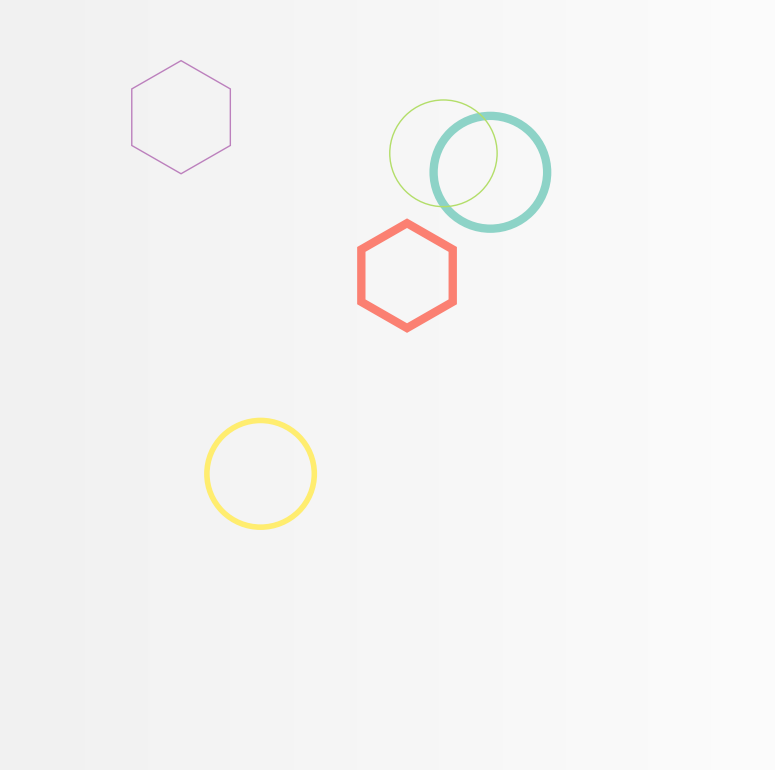[{"shape": "circle", "thickness": 3, "radius": 0.37, "center": [0.633, 0.776]}, {"shape": "hexagon", "thickness": 3, "radius": 0.34, "center": [0.525, 0.642]}, {"shape": "circle", "thickness": 0.5, "radius": 0.35, "center": [0.572, 0.801]}, {"shape": "hexagon", "thickness": 0.5, "radius": 0.37, "center": [0.234, 0.848]}, {"shape": "circle", "thickness": 2, "radius": 0.35, "center": [0.336, 0.385]}]